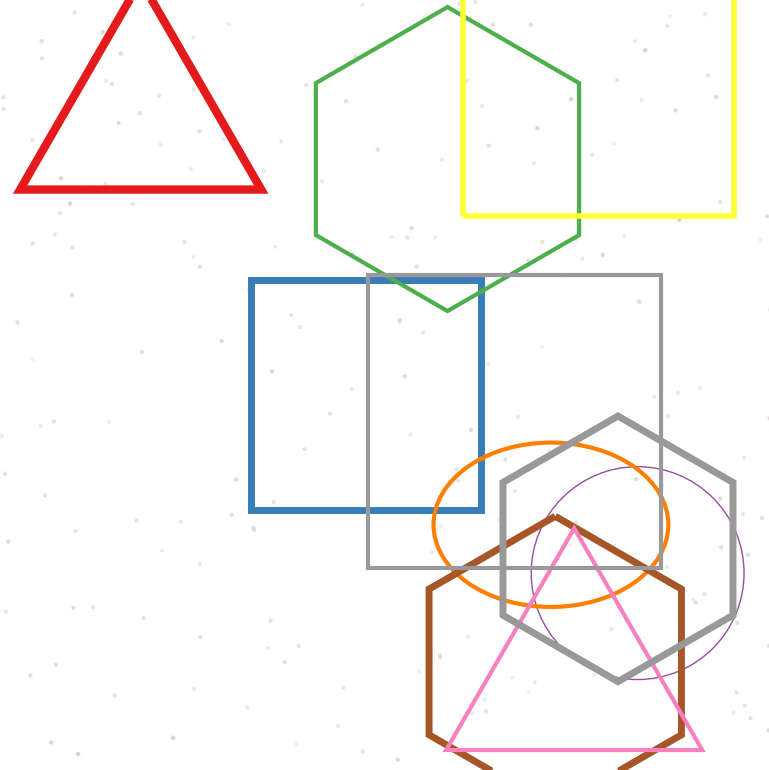[{"shape": "triangle", "thickness": 3, "radius": 0.9, "center": [0.183, 0.844]}, {"shape": "square", "thickness": 2.5, "radius": 0.75, "center": [0.476, 0.487]}, {"shape": "hexagon", "thickness": 1.5, "radius": 0.99, "center": [0.581, 0.793]}, {"shape": "circle", "thickness": 0.5, "radius": 0.69, "center": [0.828, 0.256]}, {"shape": "oval", "thickness": 1.5, "radius": 0.76, "center": [0.715, 0.318]}, {"shape": "square", "thickness": 2, "radius": 0.88, "center": [0.777, 0.896]}, {"shape": "hexagon", "thickness": 2.5, "radius": 0.95, "center": [0.721, 0.14]}, {"shape": "triangle", "thickness": 1.5, "radius": 0.96, "center": [0.746, 0.122]}, {"shape": "hexagon", "thickness": 2.5, "radius": 0.86, "center": [0.803, 0.287]}, {"shape": "square", "thickness": 1.5, "radius": 0.95, "center": [0.668, 0.453]}]